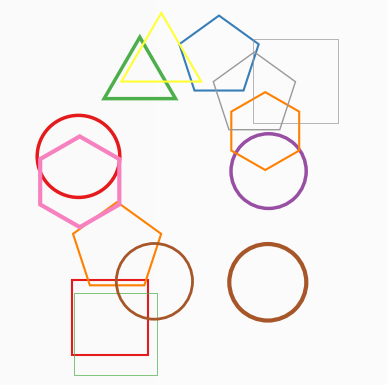[{"shape": "square", "thickness": 1.5, "radius": 0.49, "center": [0.283, 0.175]}, {"shape": "circle", "thickness": 2.5, "radius": 0.53, "center": [0.203, 0.594]}, {"shape": "pentagon", "thickness": 1.5, "radius": 0.54, "center": [0.565, 0.852]}, {"shape": "square", "thickness": 0.5, "radius": 0.54, "center": [0.298, 0.133]}, {"shape": "triangle", "thickness": 2.5, "radius": 0.53, "center": [0.361, 0.797]}, {"shape": "circle", "thickness": 2.5, "radius": 0.49, "center": [0.693, 0.556]}, {"shape": "pentagon", "thickness": 1.5, "radius": 0.6, "center": [0.302, 0.356]}, {"shape": "hexagon", "thickness": 1.5, "radius": 0.51, "center": [0.685, 0.66]}, {"shape": "triangle", "thickness": 1.5, "radius": 0.59, "center": [0.416, 0.848]}, {"shape": "circle", "thickness": 2, "radius": 0.49, "center": [0.398, 0.269]}, {"shape": "circle", "thickness": 3, "radius": 0.5, "center": [0.691, 0.267]}, {"shape": "hexagon", "thickness": 3, "radius": 0.59, "center": [0.206, 0.528]}, {"shape": "square", "thickness": 0.5, "radius": 0.55, "center": [0.763, 0.79]}, {"shape": "pentagon", "thickness": 1, "radius": 0.56, "center": [0.656, 0.753]}]